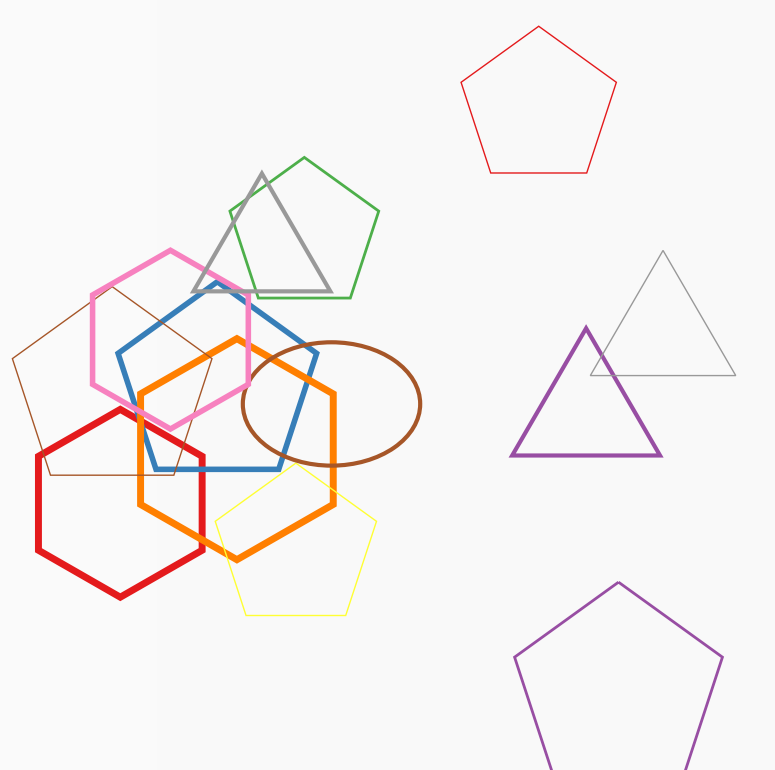[{"shape": "hexagon", "thickness": 2.5, "radius": 0.61, "center": [0.155, 0.346]}, {"shape": "pentagon", "thickness": 0.5, "radius": 0.53, "center": [0.695, 0.861]}, {"shape": "pentagon", "thickness": 2, "radius": 0.67, "center": [0.28, 0.499]}, {"shape": "pentagon", "thickness": 1, "radius": 0.5, "center": [0.393, 0.695]}, {"shape": "pentagon", "thickness": 1, "radius": 0.7, "center": [0.798, 0.103]}, {"shape": "triangle", "thickness": 1.5, "radius": 0.55, "center": [0.756, 0.464]}, {"shape": "hexagon", "thickness": 2.5, "radius": 0.72, "center": [0.306, 0.417]}, {"shape": "pentagon", "thickness": 0.5, "radius": 0.55, "center": [0.382, 0.289]}, {"shape": "pentagon", "thickness": 0.5, "radius": 0.68, "center": [0.145, 0.492]}, {"shape": "oval", "thickness": 1.5, "radius": 0.57, "center": [0.428, 0.475]}, {"shape": "hexagon", "thickness": 2, "radius": 0.58, "center": [0.22, 0.559]}, {"shape": "triangle", "thickness": 1.5, "radius": 0.51, "center": [0.338, 0.673]}, {"shape": "triangle", "thickness": 0.5, "radius": 0.54, "center": [0.856, 0.566]}]